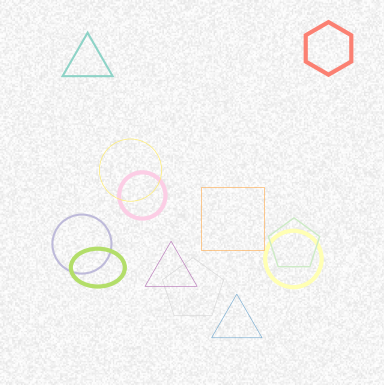[{"shape": "triangle", "thickness": 1.5, "radius": 0.38, "center": [0.227, 0.84]}, {"shape": "circle", "thickness": 3, "radius": 0.37, "center": [0.762, 0.327]}, {"shape": "circle", "thickness": 1.5, "radius": 0.38, "center": [0.213, 0.366]}, {"shape": "hexagon", "thickness": 3, "radius": 0.34, "center": [0.853, 0.874]}, {"shape": "triangle", "thickness": 0.5, "radius": 0.38, "center": [0.615, 0.161]}, {"shape": "square", "thickness": 0.5, "radius": 0.41, "center": [0.604, 0.432]}, {"shape": "oval", "thickness": 3, "radius": 0.35, "center": [0.254, 0.305]}, {"shape": "circle", "thickness": 3, "radius": 0.3, "center": [0.37, 0.492]}, {"shape": "pentagon", "thickness": 0.5, "radius": 0.42, "center": [0.501, 0.248]}, {"shape": "triangle", "thickness": 0.5, "radius": 0.39, "center": [0.444, 0.295]}, {"shape": "pentagon", "thickness": 1, "radius": 0.35, "center": [0.764, 0.364]}, {"shape": "circle", "thickness": 0.5, "radius": 0.4, "center": [0.339, 0.558]}]